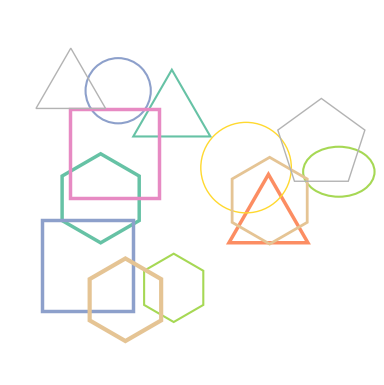[{"shape": "hexagon", "thickness": 2.5, "radius": 0.58, "center": [0.261, 0.485]}, {"shape": "triangle", "thickness": 1.5, "radius": 0.58, "center": [0.446, 0.703]}, {"shape": "triangle", "thickness": 2.5, "radius": 0.59, "center": [0.697, 0.429]}, {"shape": "square", "thickness": 2.5, "radius": 0.59, "center": [0.228, 0.311]}, {"shape": "circle", "thickness": 1.5, "radius": 0.42, "center": [0.307, 0.764]}, {"shape": "square", "thickness": 2.5, "radius": 0.58, "center": [0.297, 0.601]}, {"shape": "oval", "thickness": 1.5, "radius": 0.46, "center": [0.88, 0.554]}, {"shape": "hexagon", "thickness": 1.5, "radius": 0.44, "center": [0.451, 0.252]}, {"shape": "circle", "thickness": 1, "radius": 0.59, "center": [0.639, 0.565]}, {"shape": "hexagon", "thickness": 3, "radius": 0.54, "center": [0.326, 0.221]}, {"shape": "hexagon", "thickness": 2, "radius": 0.56, "center": [0.7, 0.479]}, {"shape": "triangle", "thickness": 1, "radius": 0.52, "center": [0.184, 0.771]}, {"shape": "pentagon", "thickness": 1, "radius": 0.59, "center": [0.835, 0.625]}]